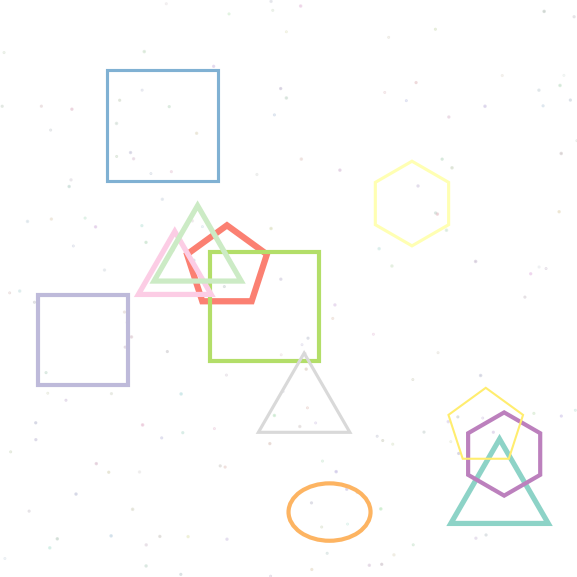[{"shape": "triangle", "thickness": 2.5, "radius": 0.49, "center": [0.865, 0.141]}, {"shape": "hexagon", "thickness": 1.5, "radius": 0.37, "center": [0.713, 0.647]}, {"shape": "square", "thickness": 2, "radius": 0.39, "center": [0.144, 0.41]}, {"shape": "pentagon", "thickness": 3, "radius": 0.36, "center": [0.393, 0.536]}, {"shape": "square", "thickness": 1.5, "radius": 0.48, "center": [0.281, 0.782]}, {"shape": "oval", "thickness": 2, "radius": 0.36, "center": [0.571, 0.112]}, {"shape": "square", "thickness": 2, "radius": 0.47, "center": [0.458, 0.469]}, {"shape": "triangle", "thickness": 2.5, "radius": 0.36, "center": [0.303, 0.526]}, {"shape": "triangle", "thickness": 1.5, "radius": 0.46, "center": [0.527, 0.296]}, {"shape": "hexagon", "thickness": 2, "radius": 0.36, "center": [0.873, 0.213]}, {"shape": "triangle", "thickness": 2.5, "radius": 0.44, "center": [0.342, 0.556]}, {"shape": "pentagon", "thickness": 1, "radius": 0.34, "center": [0.841, 0.26]}]